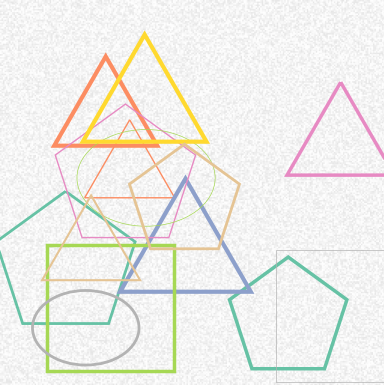[{"shape": "pentagon", "thickness": 2.5, "radius": 0.8, "center": [0.749, 0.172]}, {"shape": "pentagon", "thickness": 2, "radius": 0.95, "center": [0.17, 0.313]}, {"shape": "triangle", "thickness": 3, "radius": 0.77, "center": [0.275, 0.699]}, {"shape": "triangle", "thickness": 1, "radius": 0.67, "center": [0.337, 0.554]}, {"shape": "triangle", "thickness": 3, "radius": 0.98, "center": [0.482, 0.34]}, {"shape": "triangle", "thickness": 2.5, "radius": 0.8, "center": [0.885, 0.626]}, {"shape": "pentagon", "thickness": 1, "radius": 0.96, "center": [0.326, 0.538]}, {"shape": "oval", "thickness": 0.5, "radius": 0.9, "center": [0.379, 0.538]}, {"shape": "square", "thickness": 2.5, "radius": 0.82, "center": [0.287, 0.201]}, {"shape": "triangle", "thickness": 3, "radius": 0.93, "center": [0.376, 0.725]}, {"shape": "pentagon", "thickness": 2, "radius": 0.75, "center": [0.479, 0.475]}, {"shape": "triangle", "thickness": 1.5, "radius": 0.73, "center": [0.237, 0.346]}, {"shape": "square", "thickness": 0.5, "radius": 0.86, "center": [0.89, 0.179]}, {"shape": "oval", "thickness": 2, "radius": 0.69, "center": [0.223, 0.149]}]